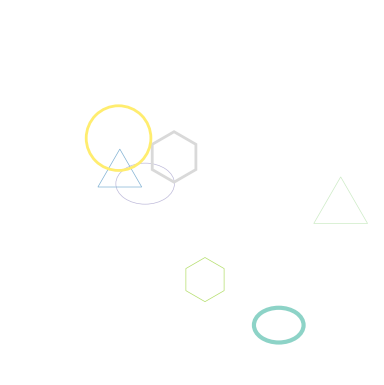[{"shape": "oval", "thickness": 3, "radius": 0.32, "center": [0.724, 0.155]}, {"shape": "oval", "thickness": 0.5, "radius": 0.38, "center": [0.377, 0.523]}, {"shape": "triangle", "thickness": 0.5, "radius": 0.33, "center": [0.311, 0.547]}, {"shape": "hexagon", "thickness": 0.5, "radius": 0.29, "center": [0.532, 0.274]}, {"shape": "hexagon", "thickness": 2, "radius": 0.33, "center": [0.452, 0.592]}, {"shape": "triangle", "thickness": 0.5, "radius": 0.4, "center": [0.885, 0.46]}, {"shape": "circle", "thickness": 2, "radius": 0.42, "center": [0.308, 0.641]}]